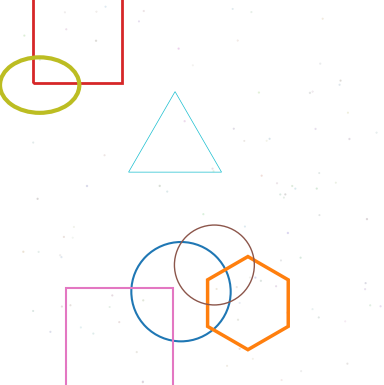[{"shape": "circle", "thickness": 1.5, "radius": 0.65, "center": [0.47, 0.242]}, {"shape": "hexagon", "thickness": 2.5, "radius": 0.6, "center": [0.644, 0.213]}, {"shape": "square", "thickness": 2, "radius": 0.58, "center": [0.202, 0.9]}, {"shape": "circle", "thickness": 1, "radius": 0.52, "center": [0.557, 0.312]}, {"shape": "square", "thickness": 1.5, "radius": 0.7, "center": [0.31, 0.112]}, {"shape": "oval", "thickness": 3, "radius": 0.51, "center": [0.103, 0.779]}, {"shape": "triangle", "thickness": 0.5, "radius": 0.7, "center": [0.455, 0.623]}]